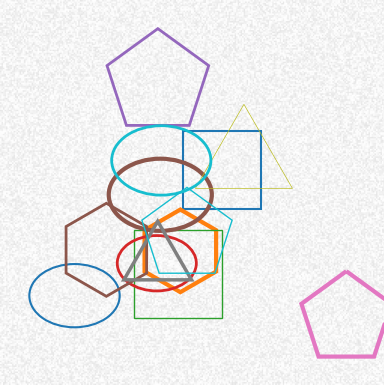[{"shape": "oval", "thickness": 1.5, "radius": 0.59, "center": [0.194, 0.232]}, {"shape": "square", "thickness": 1.5, "radius": 0.5, "center": [0.577, 0.559]}, {"shape": "hexagon", "thickness": 3, "radius": 0.54, "center": [0.468, 0.348]}, {"shape": "square", "thickness": 1, "radius": 0.57, "center": [0.461, 0.288]}, {"shape": "oval", "thickness": 2, "radius": 0.51, "center": [0.407, 0.316]}, {"shape": "pentagon", "thickness": 2, "radius": 0.69, "center": [0.41, 0.787]}, {"shape": "hexagon", "thickness": 2, "radius": 0.6, "center": [0.276, 0.351]}, {"shape": "oval", "thickness": 3, "radius": 0.67, "center": [0.416, 0.494]}, {"shape": "pentagon", "thickness": 3, "radius": 0.61, "center": [0.9, 0.173]}, {"shape": "triangle", "thickness": 2.5, "radius": 0.51, "center": [0.41, 0.324]}, {"shape": "triangle", "thickness": 0.5, "radius": 0.73, "center": [0.634, 0.583]}, {"shape": "pentagon", "thickness": 1, "radius": 0.62, "center": [0.486, 0.39]}, {"shape": "oval", "thickness": 2, "radius": 0.64, "center": [0.419, 0.583]}]